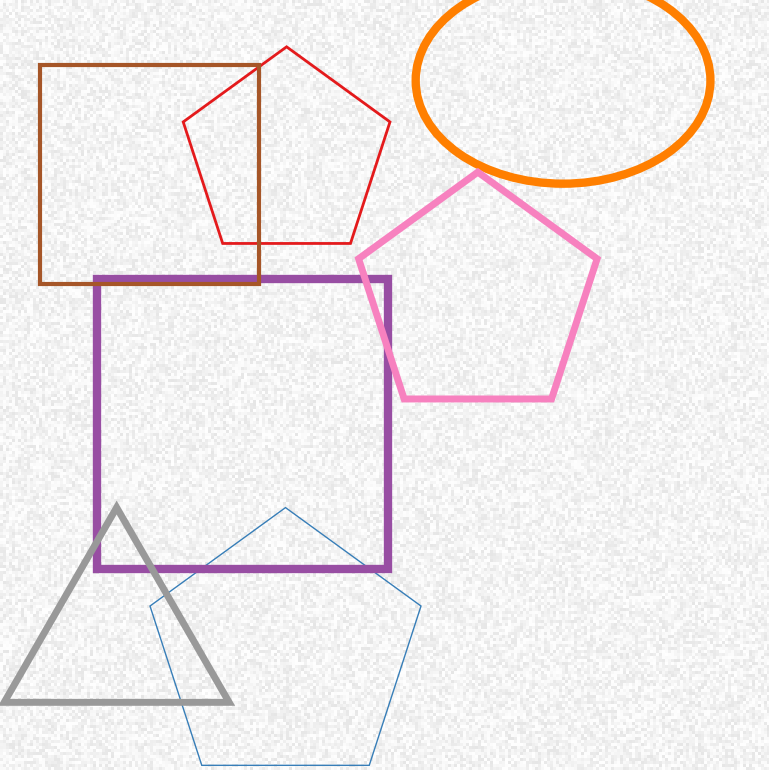[{"shape": "pentagon", "thickness": 1, "radius": 0.71, "center": [0.372, 0.798]}, {"shape": "pentagon", "thickness": 0.5, "radius": 0.93, "center": [0.371, 0.156]}, {"shape": "square", "thickness": 3, "radius": 0.94, "center": [0.315, 0.449]}, {"shape": "oval", "thickness": 3, "radius": 0.96, "center": [0.731, 0.895]}, {"shape": "square", "thickness": 1.5, "radius": 0.71, "center": [0.194, 0.774]}, {"shape": "pentagon", "thickness": 2.5, "radius": 0.81, "center": [0.621, 0.614]}, {"shape": "triangle", "thickness": 2.5, "radius": 0.84, "center": [0.151, 0.172]}]